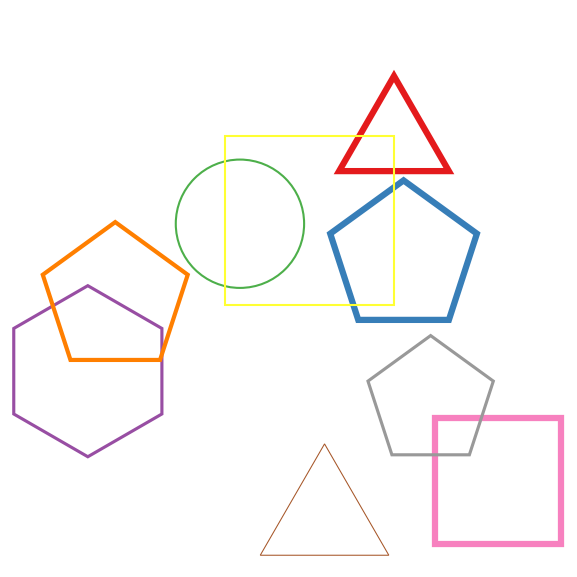[{"shape": "triangle", "thickness": 3, "radius": 0.55, "center": [0.682, 0.758]}, {"shape": "pentagon", "thickness": 3, "radius": 0.67, "center": [0.699, 0.553]}, {"shape": "circle", "thickness": 1, "radius": 0.56, "center": [0.415, 0.612]}, {"shape": "hexagon", "thickness": 1.5, "radius": 0.74, "center": [0.152, 0.356]}, {"shape": "pentagon", "thickness": 2, "radius": 0.66, "center": [0.2, 0.483]}, {"shape": "square", "thickness": 1, "radius": 0.73, "center": [0.536, 0.617]}, {"shape": "triangle", "thickness": 0.5, "radius": 0.64, "center": [0.562, 0.102]}, {"shape": "square", "thickness": 3, "radius": 0.55, "center": [0.862, 0.166]}, {"shape": "pentagon", "thickness": 1.5, "radius": 0.57, "center": [0.746, 0.304]}]